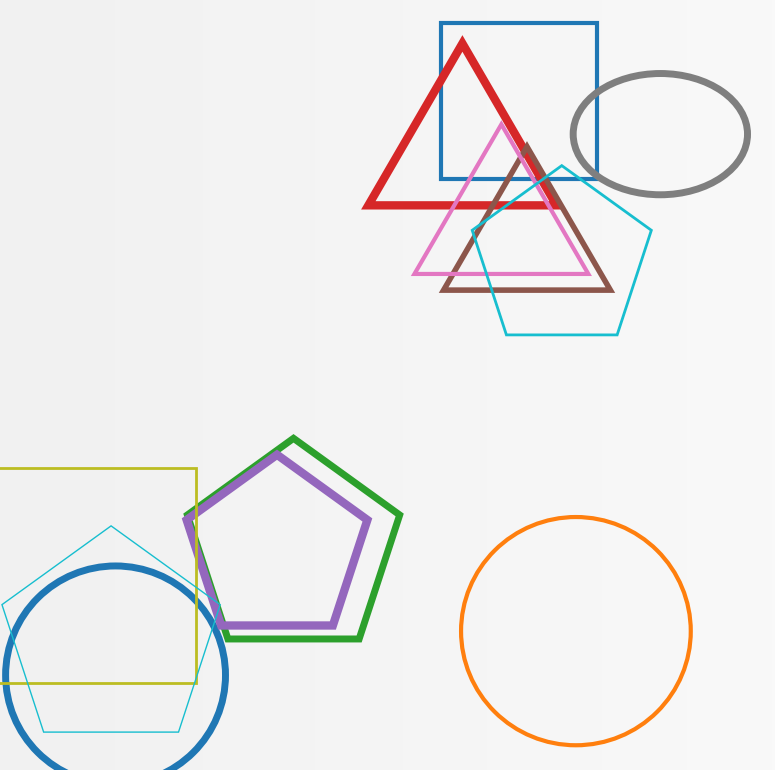[{"shape": "circle", "thickness": 2.5, "radius": 0.71, "center": [0.149, 0.123]}, {"shape": "square", "thickness": 1.5, "radius": 0.5, "center": [0.67, 0.869]}, {"shape": "circle", "thickness": 1.5, "radius": 0.74, "center": [0.743, 0.18]}, {"shape": "pentagon", "thickness": 2.5, "radius": 0.72, "center": [0.379, 0.287]}, {"shape": "triangle", "thickness": 3, "radius": 0.7, "center": [0.597, 0.803]}, {"shape": "pentagon", "thickness": 3, "radius": 0.61, "center": [0.357, 0.287]}, {"shape": "triangle", "thickness": 2, "radius": 0.62, "center": [0.68, 0.685]}, {"shape": "triangle", "thickness": 1.5, "radius": 0.65, "center": [0.647, 0.709]}, {"shape": "oval", "thickness": 2.5, "radius": 0.56, "center": [0.852, 0.826]}, {"shape": "square", "thickness": 1, "radius": 0.7, "center": [0.114, 0.252]}, {"shape": "pentagon", "thickness": 0.5, "radius": 0.74, "center": [0.143, 0.169]}, {"shape": "pentagon", "thickness": 1, "radius": 0.61, "center": [0.725, 0.663]}]